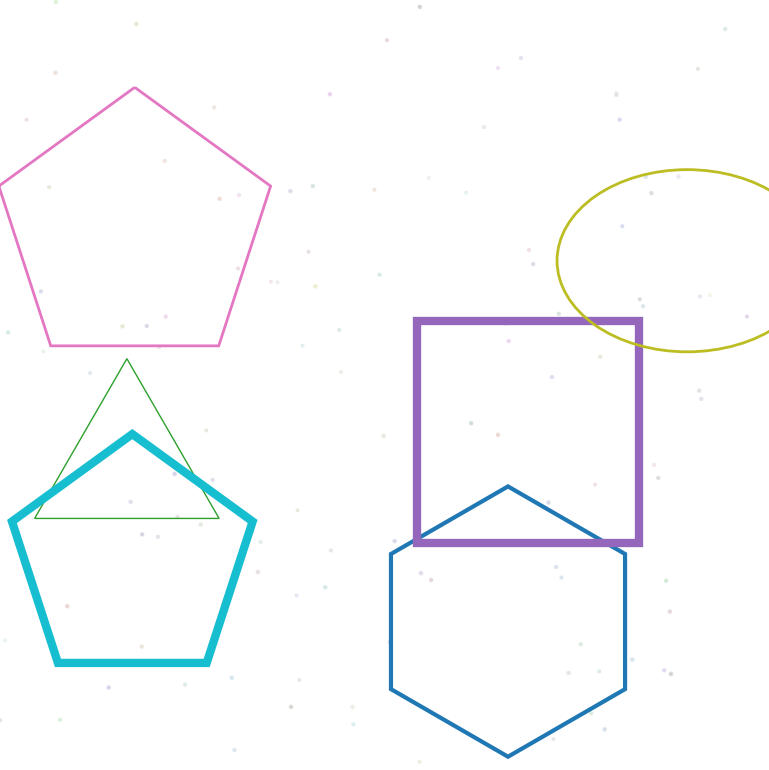[{"shape": "hexagon", "thickness": 1.5, "radius": 0.88, "center": [0.66, 0.193]}, {"shape": "triangle", "thickness": 0.5, "radius": 0.69, "center": [0.165, 0.396]}, {"shape": "square", "thickness": 3, "radius": 0.72, "center": [0.685, 0.439]}, {"shape": "pentagon", "thickness": 1, "radius": 0.93, "center": [0.175, 0.701]}, {"shape": "oval", "thickness": 1, "radius": 0.84, "center": [0.892, 0.661]}, {"shape": "pentagon", "thickness": 3, "radius": 0.82, "center": [0.172, 0.272]}]